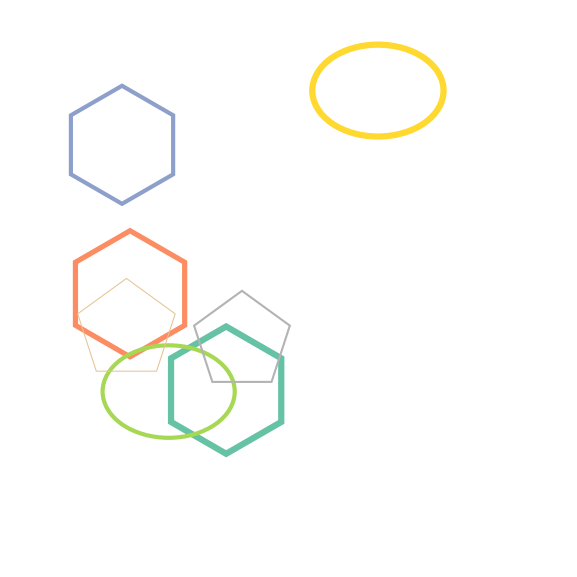[{"shape": "hexagon", "thickness": 3, "radius": 0.55, "center": [0.392, 0.324]}, {"shape": "hexagon", "thickness": 2.5, "radius": 0.55, "center": [0.225, 0.49]}, {"shape": "hexagon", "thickness": 2, "radius": 0.51, "center": [0.211, 0.748]}, {"shape": "oval", "thickness": 2, "radius": 0.57, "center": [0.292, 0.321]}, {"shape": "oval", "thickness": 3, "radius": 0.57, "center": [0.654, 0.842]}, {"shape": "pentagon", "thickness": 0.5, "radius": 0.44, "center": [0.219, 0.428]}, {"shape": "pentagon", "thickness": 1, "radius": 0.44, "center": [0.419, 0.408]}]